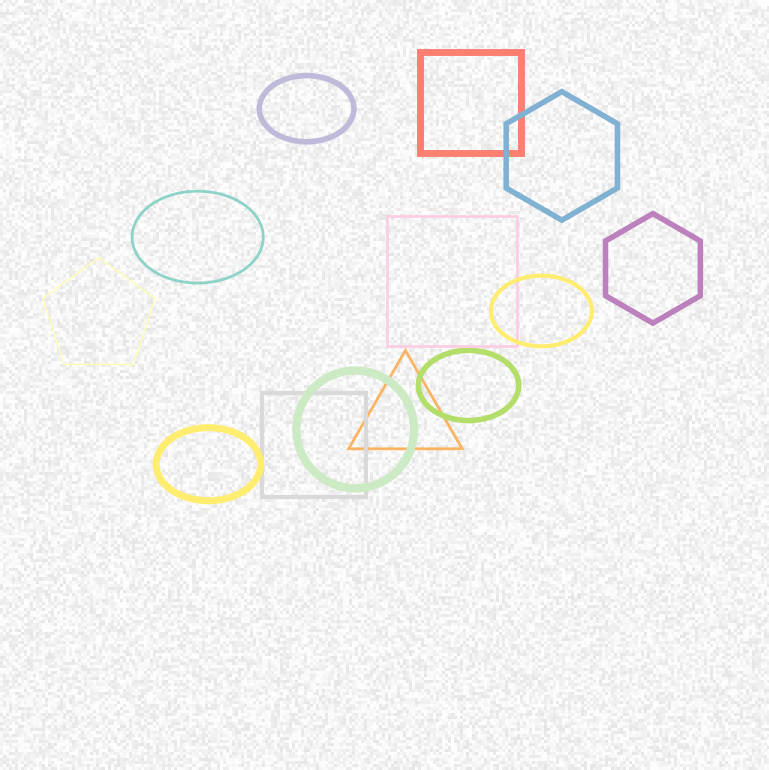[{"shape": "oval", "thickness": 1, "radius": 0.43, "center": [0.257, 0.692]}, {"shape": "pentagon", "thickness": 0.5, "radius": 0.38, "center": [0.128, 0.589]}, {"shape": "oval", "thickness": 2, "radius": 0.31, "center": [0.398, 0.859]}, {"shape": "square", "thickness": 2.5, "radius": 0.33, "center": [0.611, 0.867]}, {"shape": "hexagon", "thickness": 2, "radius": 0.42, "center": [0.73, 0.798]}, {"shape": "triangle", "thickness": 1, "radius": 0.43, "center": [0.527, 0.46]}, {"shape": "oval", "thickness": 2, "radius": 0.33, "center": [0.609, 0.499]}, {"shape": "square", "thickness": 1, "radius": 0.42, "center": [0.588, 0.635]}, {"shape": "square", "thickness": 1.5, "radius": 0.34, "center": [0.408, 0.422]}, {"shape": "hexagon", "thickness": 2, "radius": 0.36, "center": [0.848, 0.651]}, {"shape": "circle", "thickness": 3, "radius": 0.38, "center": [0.461, 0.442]}, {"shape": "oval", "thickness": 2.5, "radius": 0.34, "center": [0.271, 0.397]}, {"shape": "oval", "thickness": 1.5, "radius": 0.33, "center": [0.703, 0.596]}]